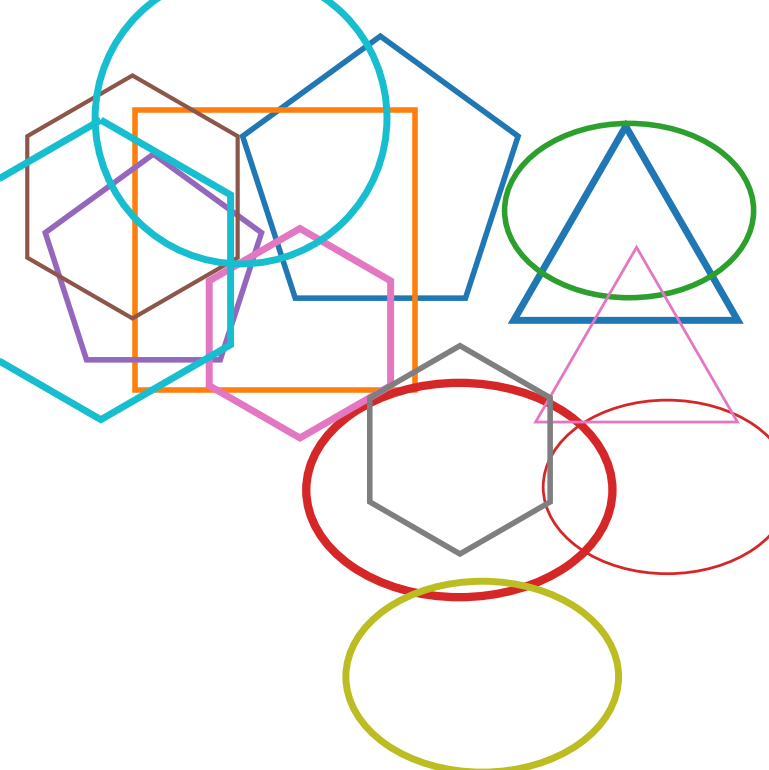[{"shape": "triangle", "thickness": 2.5, "radius": 0.84, "center": [0.813, 0.668]}, {"shape": "pentagon", "thickness": 2, "radius": 0.94, "center": [0.494, 0.765]}, {"shape": "square", "thickness": 2, "radius": 0.91, "center": [0.357, 0.676]}, {"shape": "oval", "thickness": 2, "radius": 0.81, "center": [0.817, 0.727]}, {"shape": "oval", "thickness": 3, "radius": 0.99, "center": [0.597, 0.364]}, {"shape": "oval", "thickness": 1, "radius": 0.81, "center": [0.866, 0.368]}, {"shape": "pentagon", "thickness": 2, "radius": 0.74, "center": [0.199, 0.652]}, {"shape": "hexagon", "thickness": 1.5, "radius": 0.79, "center": [0.172, 0.744]}, {"shape": "triangle", "thickness": 1, "radius": 0.76, "center": [0.827, 0.528]}, {"shape": "hexagon", "thickness": 2.5, "radius": 0.68, "center": [0.39, 0.567]}, {"shape": "hexagon", "thickness": 2, "radius": 0.68, "center": [0.597, 0.416]}, {"shape": "oval", "thickness": 2.5, "radius": 0.89, "center": [0.626, 0.121]}, {"shape": "circle", "thickness": 2.5, "radius": 0.95, "center": [0.313, 0.847]}, {"shape": "hexagon", "thickness": 2.5, "radius": 0.97, "center": [0.131, 0.65]}]